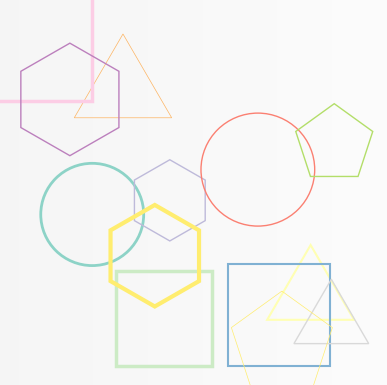[{"shape": "circle", "thickness": 2, "radius": 0.66, "center": [0.238, 0.443]}, {"shape": "triangle", "thickness": 1.5, "radius": 0.65, "center": [0.802, 0.234]}, {"shape": "hexagon", "thickness": 1, "radius": 0.53, "center": [0.438, 0.48]}, {"shape": "circle", "thickness": 1, "radius": 0.73, "center": [0.665, 0.559]}, {"shape": "square", "thickness": 1.5, "radius": 0.66, "center": [0.72, 0.182]}, {"shape": "triangle", "thickness": 0.5, "radius": 0.73, "center": [0.317, 0.767]}, {"shape": "pentagon", "thickness": 1, "radius": 0.52, "center": [0.863, 0.626]}, {"shape": "square", "thickness": 2.5, "radius": 0.69, "center": [0.101, 0.875]}, {"shape": "triangle", "thickness": 1, "radius": 0.56, "center": [0.855, 0.163]}, {"shape": "hexagon", "thickness": 1, "radius": 0.73, "center": [0.18, 0.742]}, {"shape": "square", "thickness": 2.5, "radius": 0.62, "center": [0.423, 0.173]}, {"shape": "pentagon", "thickness": 0.5, "radius": 0.69, "center": [0.727, 0.107]}, {"shape": "hexagon", "thickness": 3, "radius": 0.66, "center": [0.399, 0.336]}]